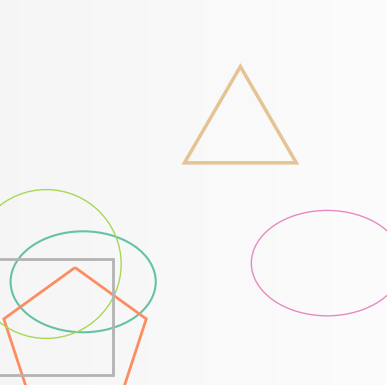[{"shape": "oval", "thickness": 1.5, "radius": 0.94, "center": [0.215, 0.268]}, {"shape": "pentagon", "thickness": 2, "radius": 0.97, "center": [0.194, 0.112]}, {"shape": "oval", "thickness": 1, "radius": 0.98, "center": [0.844, 0.317]}, {"shape": "circle", "thickness": 1, "radius": 0.97, "center": [0.119, 0.314]}, {"shape": "triangle", "thickness": 2.5, "radius": 0.83, "center": [0.62, 0.66]}, {"shape": "square", "thickness": 2, "radius": 0.75, "center": [0.142, 0.177]}]